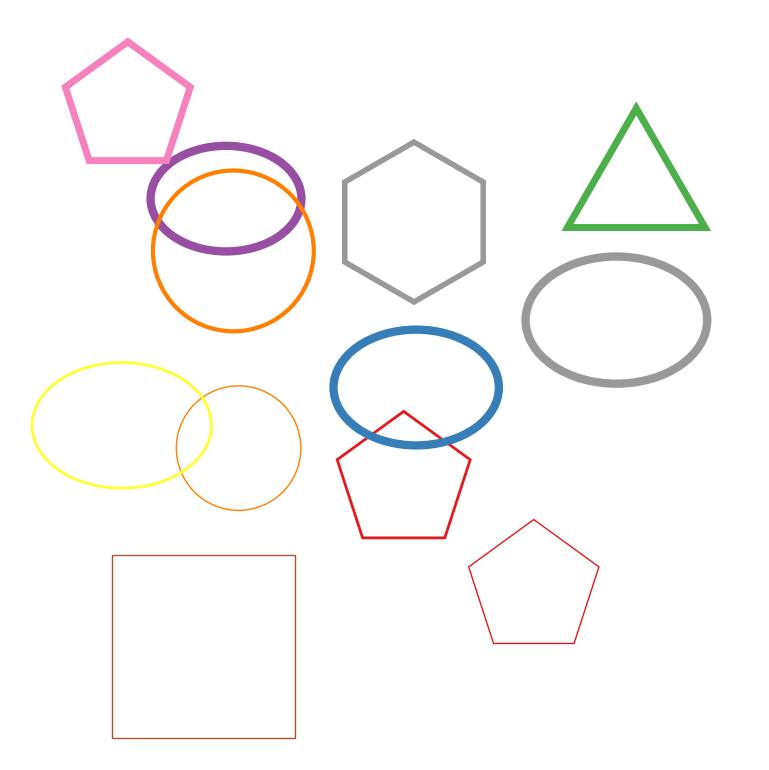[{"shape": "pentagon", "thickness": 1, "radius": 0.45, "center": [0.524, 0.375]}, {"shape": "pentagon", "thickness": 0.5, "radius": 0.44, "center": [0.693, 0.236]}, {"shape": "oval", "thickness": 3, "radius": 0.54, "center": [0.541, 0.497]}, {"shape": "triangle", "thickness": 2.5, "radius": 0.52, "center": [0.826, 0.756]}, {"shape": "oval", "thickness": 3, "radius": 0.49, "center": [0.293, 0.742]}, {"shape": "circle", "thickness": 1.5, "radius": 0.52, "center": [0.303, 0.674]}, {"shape": "circle", "thickness": 0.5, "radius": 0.4, "center": [0.31, 0.418]}, {"shape": "oval", "thickness": 1, "radius": 0.58, "center": [0.158, 0.448]}, {"shape": "square", "thickness": 0.5, "radius": 0.59, "center": [0.265, 0.16]}, {"shape": "pentagon", "thickness": 2.5, "radius": 0.43, "center": [0.166, 0.86]}, {"shape": "oval", "thickness": 3, "radius": 0.59, "center": [0.801, 0.584]}, {"shape": "hexagon", "thickness": 2, "radius": 0.52, "center": [0.538, 0.712]}]